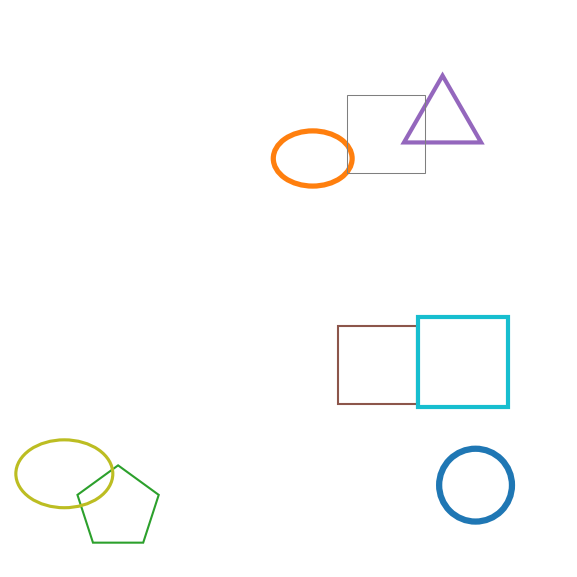[{"shape": "circle", "thickness": 3, "radius": 0.32, "center": [0.823, 0.159]}, {"shape": "oval", "thickness": 2.5, "radius": 0.34, "center": [0.541, 0.725]}, {"shape": "pentagon", "thickness": 1, "radius": 0.37, "center": [0.204, 0.119]}, {"shape": "triangle", "thickness": 2, "radius": 0.39, "center": [0.766, 0.791]}, {"shape": "square", "thickness": 1, "radius": 0.34, "center": [0.654, 0.367]}, {"shape": "square", "thickness": 0.5, "radius": 0.34, "center": [0.668, 0.767]}, {"shape": "oval", "thickness": 1.5, "radius": 0.42, "center": [0.111, 0.179]}, {"shape": "square", "thickness": 2, "radius": 0.39, "center": [0.802, 0.372]}]